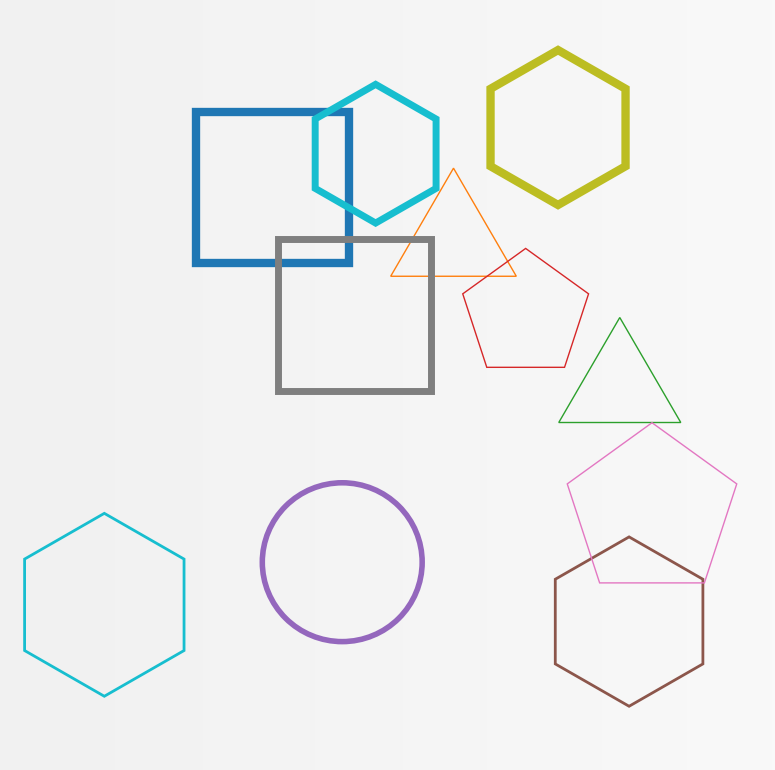[{"shape": "square", "thickness": 3, "radius": 0.49, "center": [0.352, 0.757]}, {"shape": "triangle", "thickness": 0.5, "radius": 0.47, "center": [0.585, 0.688]}, {"shape": "triangle", "thickness": 0.5, "radius": 0.45, "center": [0.8, 0.497]}, {"shape": "pentagon", "thickness": 0.5, "radius": 0.43, "center": [0.678, 0.592]}, {"shape": "circle", "thickness": 2, "radius": 0.52, "center": [0.442, 0.27]}, {"shape": "hexagon", "thickness": 1, "radius": 0.55, "center": [0.812, 0.193]}, {"shape": "pentagon", "thickness": 0.5, "radius": 0.57, "center": [0.841, 0.336]}, {"shape": "square", "thickness": 2.5, "radius": 0.49, "center": [0.457, 0.591]}, {"shape": "hexagon", "thickness": 3, "radius": 0.5, "center": [0.72, 0.834]}, {"shape": "hexagon", "thickness": 1, "radius": 0.59, "center": [0.135, 0.215]}, {"shape": "hexagon", "thickness": 2.5, "radius": 0.45, "center": [0.485, 0.8]}]